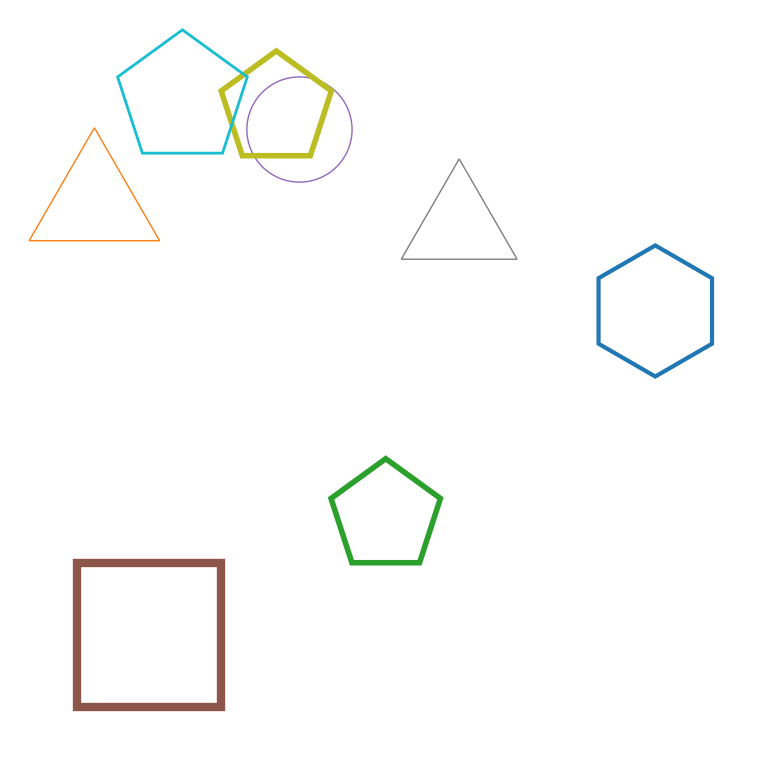[{"shape": "hexagon", "thickness": 1.5, "radius": 0.43, "center": [0.851, 0.596]}, {"shape": "triangle", "thickness": 0.5, "radius": 0.49, "center": [0.123, 0.736]}, {"shape": "pentagon", "thickness": 2, "radius": 0.37, "center": [0.501, 0.33]}, {"shape": "circle", "thickness": 0.5, "radius": 0.34, "center": [0.389, 0.832]}, {"shape": "square", "thickness": 3, "radius": 0.47, "center": [0.193, 0.175]}, {"shape": "triangle", "thickness": 0.5, "radius": 0.43, "center": [0.596, 0.707]}, {"shape": "pentagon", "thickness": 2, "radius": 0.38, "center": [0.359, 0.859]}, {"shape": "pentagon", "thickness": 1, "radius": 0.44, "center": [0.237, 0.873]}]